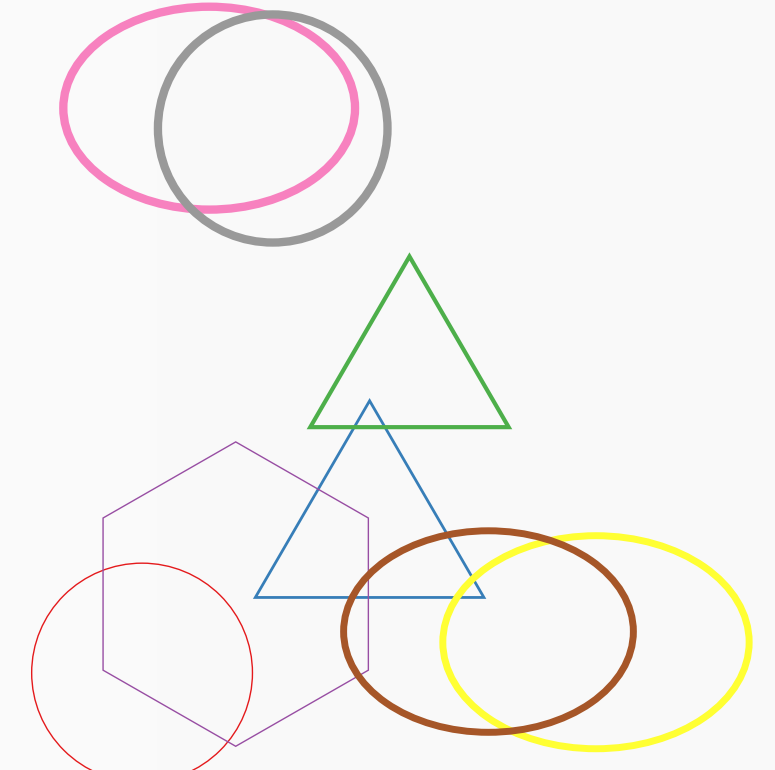[{"shape": "circle", "thickness": 0.5, "radius": 0.71, "center": [0.183, 0.126]}, {"shape": "triangle", "thickness": 1, "radius": 0.85, "center": [0.477, 0.309]}, {"shape": "triangle", "thickness": 1.5, "radius": 0.74, "center": [0.528, 0.519]}, {"shape": "hexagon", "thickness": 0.5, "radius": 0.99, "center": [0.304, 0.228]}, {"shape": "oval", "thickness": 2.5, "radius": 0.99, "center": [0.769, 0.166]}, {"shape": "oval", "thickness": 2.5, "radius": 0.93, "center": [0.63, 0.18]}, {"shape": "oval", "thickness": 3, "radius": 0.94, "center": [0.27, 0.86]}, {"shape": "circle", "thickness": 3, "radius": 0.74, "center": [0.352, 0.833]}]